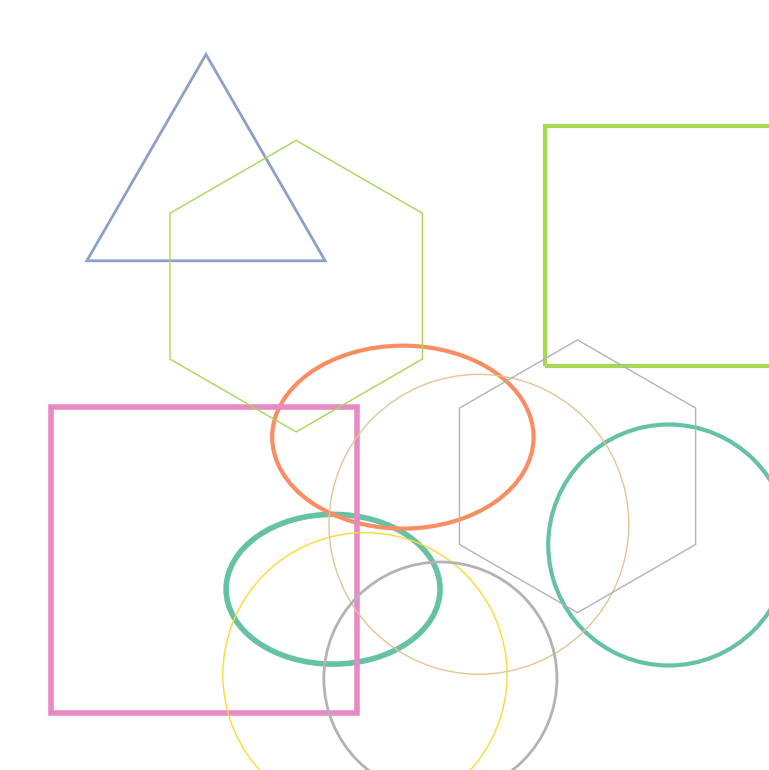[{"shape": "oval", "thickness": 2, "radius": 0.69, "center": [0.433, 0.235]}, {"shape": "circle", "thickness": 1.5, "radius": 0.78, "center": [0.868, 0.292]}, {"shape": "oval", "thickness": 1.5, "radius": 0.85, "center": [0.523, 0.432]}, {"shape": "triangle", "thickness": 1, "radius": 0.89, "center": [0.268, 0.751]}, {"shape": "square", "thickness": 2, "radius": 0.99, "center": [0.265, 0.273]}, {"shape": "hexagon", "thickness": 0.5, "radius": 0.95, "center": [0.385, 0.628]}, {"shape": "square", "thickness": 1.5, "radius": 0.78, "center": [0.864, 0.681]}, {"shape": "circle", "thickness": 0.5, "radius": 0.92, "center": [0.474, 0.124]}, {"shape": "circle", "thickness": 0.5, "radius": 0.97, "center": [0.622, 0.319]}, {"shape": "circle", "thickness": 1, "radius": 0.76, "center": [0.572, 0.119]}, {"shape": "hexagon", "thickness": 0.5, "radius": 0.89, "center": [0.75, 0.381]}]